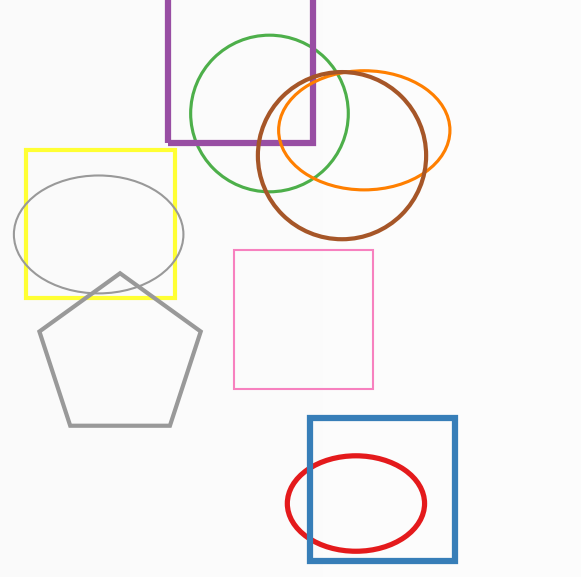[{"shape": "oval", "thickness": 2.5, "radius": 0.59, "center": [0.612, 0.127]}, {"shape": "square", "thickness": 3, "radius": 0.62, "center": [0.658, 0.151]}, {"shape": "circle", "thickness": 1.5, "radius": 0.68, "center": [0.464, 0.803]}, {"shape": "square", "thickness": 3, "radius": 0.62, "center": [0.414, 0.877]}, {"shape": "oval", "thickness": 1.5, "radius": 0.74, "center": [0.627, 0.773]}, {"shape": "square", "thickness": 2, "radius": 0.64, "center": [0.173, 0.611]}, {"shape": "circle", "thickness": 2, "radius": 0.72, "center": [0.588, 0.73]}, {"shape": "square", "thickness": 1, "radius": 0.6, "center": [0.522, 0.446]}, {"shape": "pentagon", "thickness": 2, "radius": 0.73, "center": [0.207, 0.38]}, {"shape": "oval", "thickness": 1, "radius": 0.73, "center": [0.17, 0.593]}]